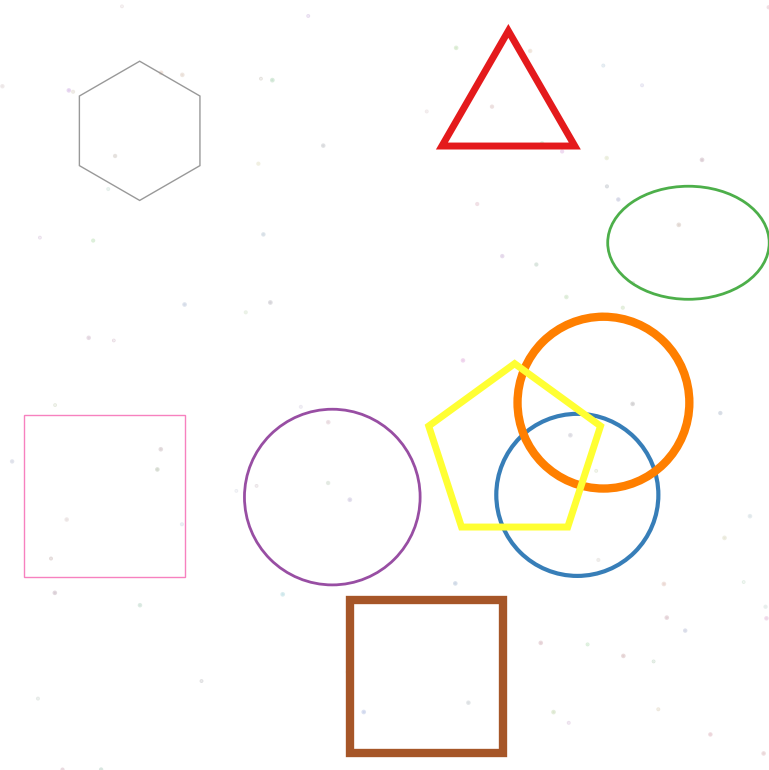[{"shape": "triangle", "thickness": 2.5, "radius": 0.5, "center": [0.66, 0.86]}, {"shape": "circle", "thickness": 1.5, "radius": 0.53, "center": [0.75, 0.357]}, {"shape": "oval", "thickness": 1, "radius": 0.52, "center": [0.894, 0.685]}, {"shape": "circle", "thickness": 1, "radius": 0.57, "center": [0.432, 0.354]}, {"shape": "circle", "thickness": 3, "radius": 0.56, "center": [0.784, 0.477]}, {"shape": "pentagon", "thickness": 2.5, "radius": 0.59, "center": [0.668, 0.41]}, {"shape": "square", "thickness": 3, "radius": 0.5, "center": [0.554, 0.122]}, {"shape": "square", "thickness": 0.5, "radius": 0.52, "center": [0.136, 0.356]}, {"shape": "hexagon", "thickness": 0.5, "radius": 0.45, "center": [0.181, 0.83]}]